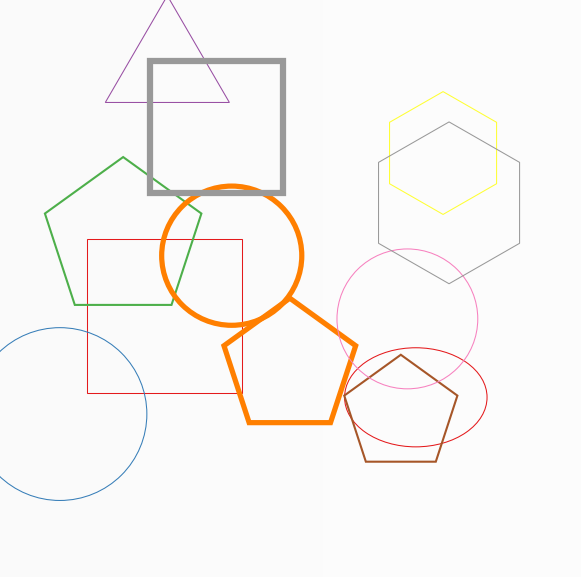[{"shape": "square", "thickness": 0.5, "radius": 0.67, "center": [0.283, 0.452]}, {"shape": "oval", "thickness": 0.5, "radius": 0.61, "center": [0.715, 0.311]}, {"shape": "circle", "thickness": 0.5, "radius": 0.75, "center": [0.103, 0.282]}, {"shape": "pentagon", "thickness": 1, "radius": 0.71, "center": [0.212, 0.586]}, {"shape": "triangle", "thickness": 0.5, "radius": 0.62, "center": [0.288, 0.883]}, {"shape": "pentagon", "thickness": 2.5, "radius": 0.6, "center": [0.499, 0.364]}, {"shape": "circle", "thickness": 2.5, "radius": 0.6, "center": [0.399, 0.556]}, {"shape": "hexagon", "thickness": 0.5, "radius": 0.53, "center": [0.762, 0.734]}, {"shape": "pentagon", "thickness": 1, "radius": 0.51, "center": [0.69, 0.282]}, {"shape": "circle", "thickness": 0.5, "radius": 0.61, "center": [0.701, 0.447]}, {"shape": "square", "thickness": 3, "radius": 0.57, "center": [0.372, 0.779]}, {"shape": "hexagon", "thickness": 0.5, "radius": 0.7, "center": [0.773, 0.648]}]